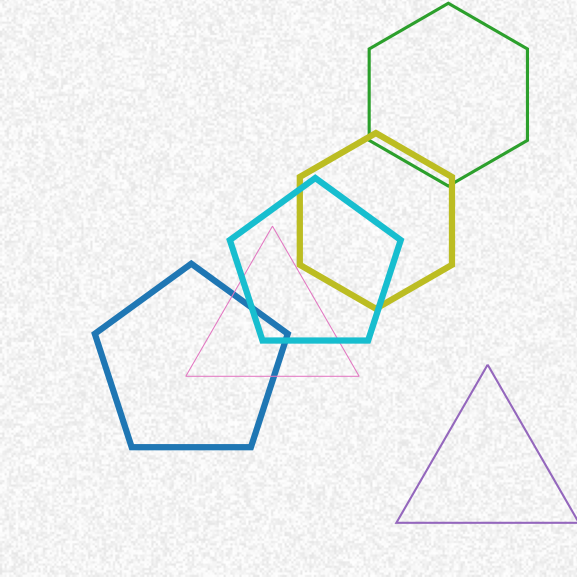[{"shape": "pentagon", "thickness": 3, "radius": 0.88, "center": [0.331, 0.367]}, {"shape": "hexagon", "thickness": 1.5, "radius": 0.79, "center": [0.776, 0.835]}, {"shape": "triangle", "thickness": 1, "radius": 0.91, "center": [0.844, 0.185]}, {"shape": "triangle", "thickness": 0.5, "radius": 0.87, "center": [0.472, 0.434]}, {"shape": "hexagon", "thickness": 3, "radius": 0.76, "center": [0.651, 0.617]}, {"shape": "pentagon", "thickness": 3, "radius": 0.78, "center": [0.546, 0.535]}]